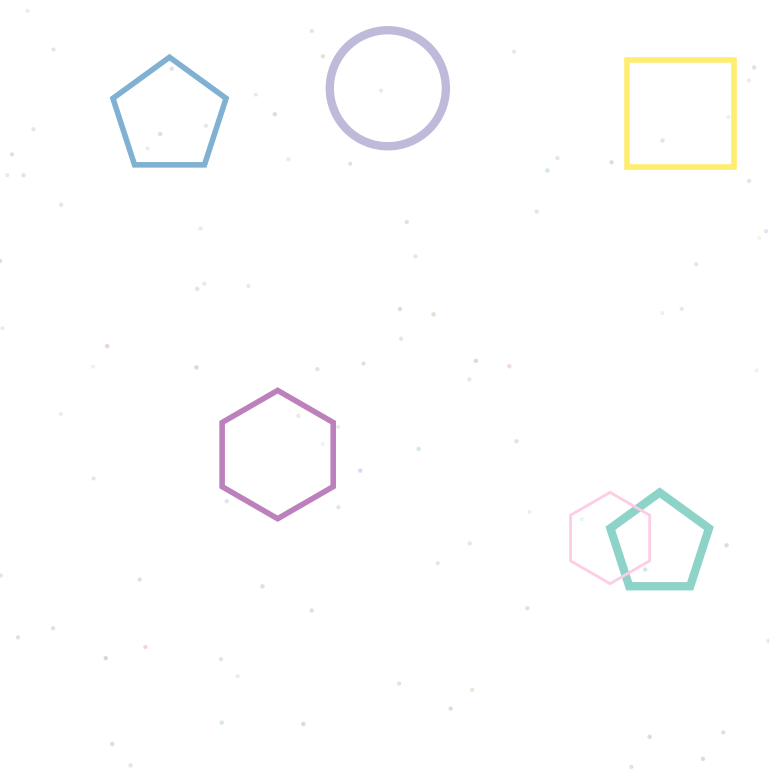[{"shape": "pentagon", "thickness": 3, "radius": 0.34, "center": [0.857, 0.293]}, {"shape": "circle", "thickness": 3, "radius": 0.38, "center": [0.504, 0.885]}, {"shape": "pentagon", "thickness": 2, "radius": 0.39, "center": [0.22, 0.848]}, {"shape": "hexagon", "thickness": 1, "radius": 0.3, "center": [0.792, 0.301]}, {"shape": "hexagon", "thickness": 2, "radius": 0.42, "center": [0.361, 0.41]}, {"shape": "square", "thickness": 2, "radius": 0.35, "center": [0.884, 0.853]}]